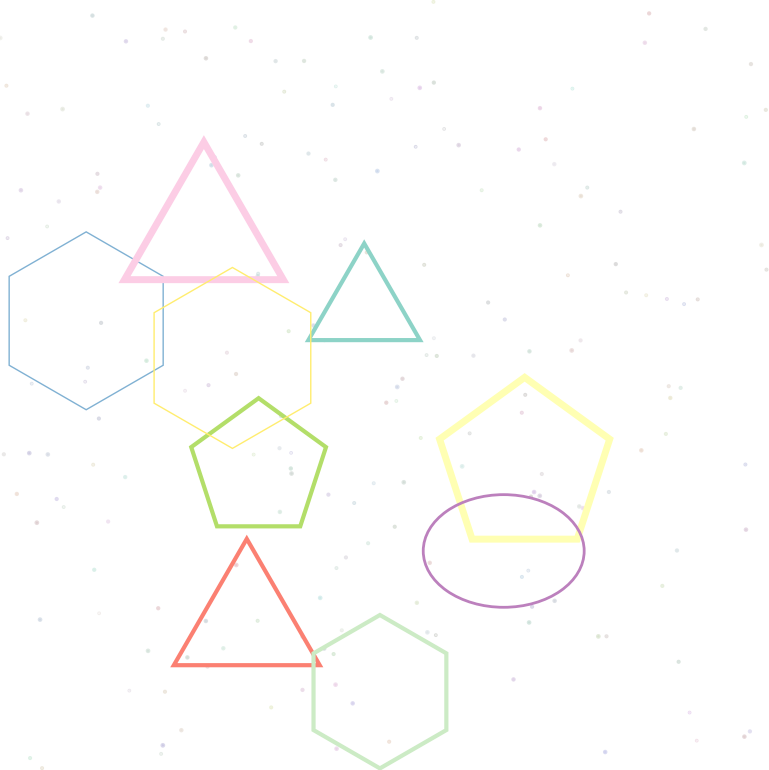[{"shape": "triangle", "thickness": 1.5, "radius": 0.42, "center": [0.473, 0.6]}, {"shape": "pentagon", "thickness": 2.5, "radius": 0.58, "center": [0.681, 0.394]}, {"shape": "triangle", "thickness": 1.5, "radius": 0.55, "center": [0.32, 0.191]}, {"shape": "hexagon", "thickness": 0.5, "radius": 0.58, "center": [0.112, 0.583]}, {"shape": "pentagon", "thickness": 1.5, "radius": 0.46, "center": [0.336, 0.391]}, {"shape": "triangle", "thickness": 2.5, "radius": 0.6, "center": [0.265, 0.696]}, {"shape": "oval", "thickness": 1, "radius": 0.52, "center": [0.654, 0.284]}, {"shape": "hexagon", "thickness": 1.5, "radius": 0.5, "center": [0.493, 0.102]}, {"shape": "hexagon", "thickness": 0.5, "radius": 0.59, "center": [0.302, 0.535]}]